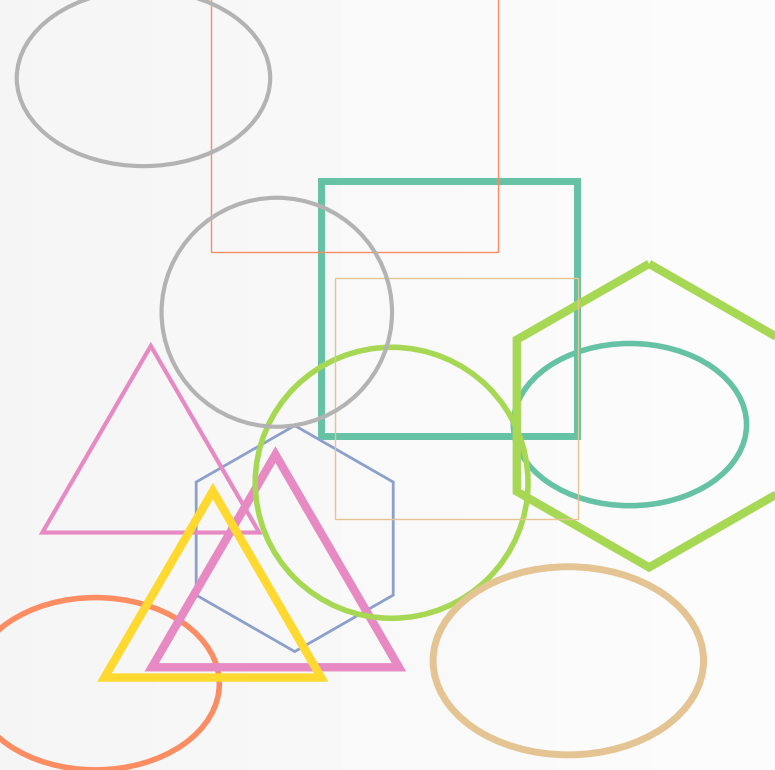[{"shape": "square", "thickness": 2.5, "radius": 0.83, "center": [0.58, 0.599]}, {"shape": "oval", "thickness": 2, "radius": 0.75, "center": [0.813, 0.449]}, {"shape": "square", "thickness": 0.5, "radius": 0.93, "center": [0.457, 0.859]}, {"shape": "oval", "thickness": 2, "radius": 0.8, "center": [0.123, 0.112]}, {"shape": "hexagon", "thickness": 1, "radius": 0.73, "center": [0.38, 0.301]}, {"shape": "triangle", "thickness": 1.5, "radius": 0.81, "center": [0.195, 0.389]}, {"shape": "triangle", "thickness": 3, "radius": 0.92, "center": [0.355, 0.225]}, {"shape": "hexagon", "thickness": 3, "radius": 0.99, "center": [0.838, 0.46]}, {"shape": "circle", "thickness": 2, "radius": 0.88, "center": [0.505, 0.373]}, {"shape": "triangle", "thickness": 3, "radius": 0.81, "center": [0.275, 0.201]}, {"shape": "oval", "thickness": 2.5, "radius": 0.87, "center": [0.733, 0.142]}, {"shape": "square", "thickness": 0.5, "radius": 0.78, "center": [0.589, 0.482]}, {"shape": "oval", "thickness": 1.5, "radius": 0.82, "center": [0.185, 0.899]}, {"shape": "circle", "thickness": 1.5, "radius": 0.74, "center": [0.357, 0.594]}]